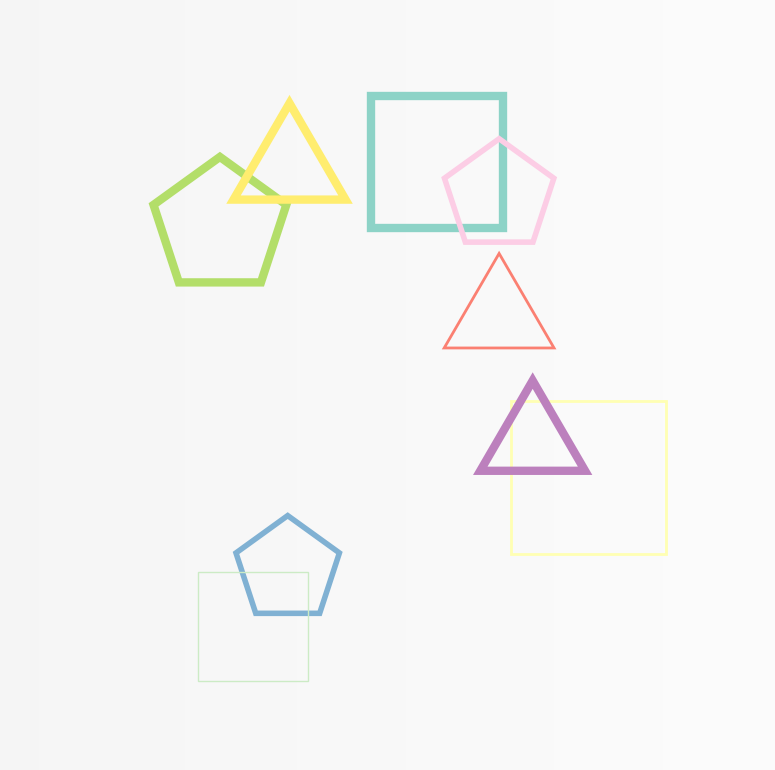[{"shape": "square", "thickness": 3, "radius": 0.43, "center": [0.564, 0.79]}, {"shape": "square", "thickness": 1, "radius": 0.5, "center": [0.759, 0.38]}, {"shape": "triangle", "thickness": 1, "radius": 0.41, "center": [0.644, 0.589]}, {"shape": "pentagon", "thickness": 2, "radius": 0.35, "center": [0.371, 0.26]}, {"shape": "pentagon", "thickness": 3, "radius": 0.45, "center": [0.284, 0.706]}, {"shape": "pentagon", "thickness": 2, "radius": 0.37, "center": [0.644, 0.746]}, {"shape": "triangle", "thickness": 3, "radius": 0.39, "center": [0.687, 0.428]}, {"shape": "square", "thickness": 0.5, "radius": 0.35, "center": [0.327, 0.186]}, {"shape": "triangle", "thickness": 3, "radius": 0.42, "center": [0.374, 0.783]}]